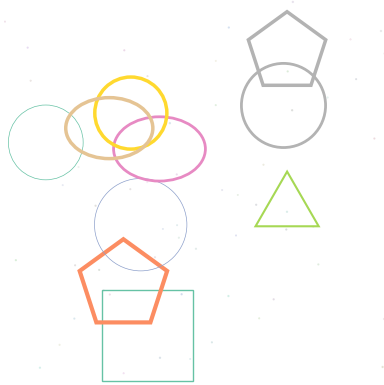[{"shape": "square", "thickness": 1, "radius": 0.59, "center": [0.383, 0.128]}, {"shape": "circle", "thickness": 0.5, "radius": 0.49, "center": [0.119, 0.63]}, {"shape": "pentagon", "thickness": 3, "radius": 0.6, "center": [0.32, 0.259]}, {"shape": "circle", "thickness": 0.5, "radius": 0.6, "center": [0.365, 0.416]}, {"shape": "oval", "thickness": 2, "radius": 0.6, "center": [0.414, 0.613]}, {"shape": "triangle", "thickness": 1.5, "radius": 0.47, "center": [0.746, 0.46]}, {"shape": "circle", "thickness": 2.5, "radius": 0.47, "center": [0.34, 0.706]}, {"shape": "oval", "thickness": 2.5, "radius": 0.57, "center": [0.284, 0.667]}, {"shape": "pentagon", "thickness": 2.5, "radius": 0.53, "center": [0.746, 0.864]}, {"shape": "circle", "thickness": 2, "radius": 0.55, "center": [0.736, 0.726]}]